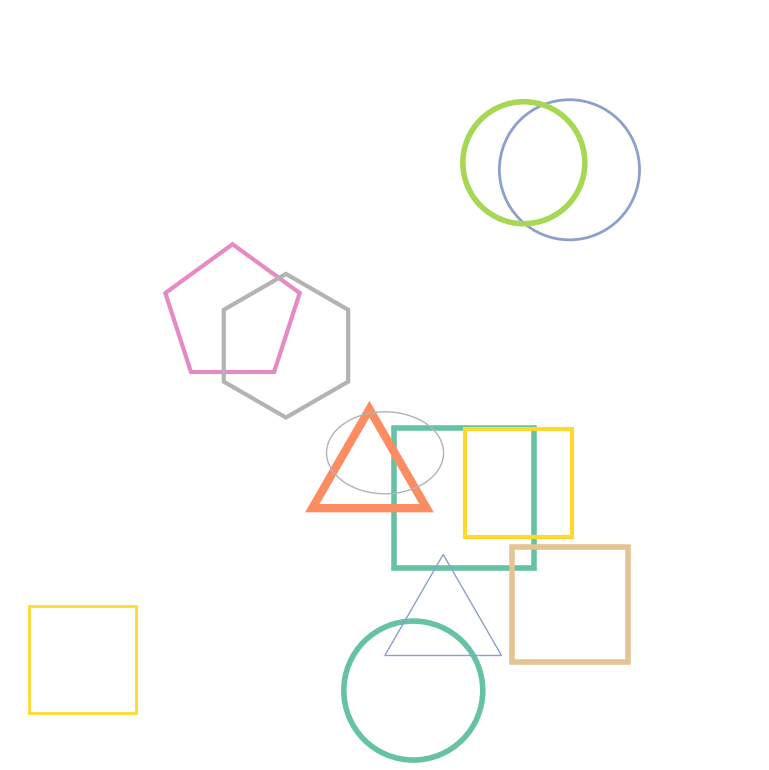[{"shape": "circle", "thickness": 2, "radius": 0.45, "center": [0.537, 0.103]}, {"shape": "square", "thickness": 2, "radius": 0.45, "center": [0.603, 0.354]}, {"shape": "triangle", "thickness": 3, "radius": 0.43, "center": [0.48, 0.383]}, {"shape": "circle", "thickness": 1, "radius": 0.46, "center": [0.74, 0.779]}, {"shape": "triangle", "thickness": 0.5, "radius": 0.44, "center": [0.576, 0.192]}, {"shape": "pentagon", "thickness": 1.5, "radius": 0.46, "center": [0.302, 0.591]}, {"shape": "circle", "thickness": 2, "radius": 0.4, "center": [0.68, 0.789]}, {"shape": "square", "thickness": 1, "radius": 0.35, "center": [0.107, 0.143]}, {"shape": "square", "thickness": 1.5, "radius": 0.35, "center": [0.674, 0.373]}, {"shape": "square", "thickness": 2, "radius": 0.38, "center": [0.74, 0.215]}, {"shape": "hexagon", "thickness": 1.5, "radius": 0.47, "center": [0.371, 0.551]}, {"shape": "oval", "thickness": 0.5, "radius": 0.38, "center": [0.5, 0.412]}]